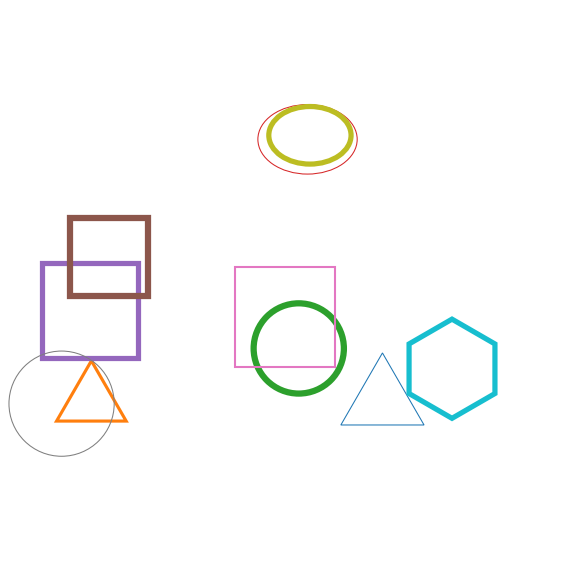[{"shape": "triangle", "thickness": 0.5, "radius": 0.42, "center": [0.662, 0.305]}, {"shape": "triangle", "thickness": 1.5, "radius": 0.35, "center": [0.158, 0.305]}, {"shape": "circle", "thickness": 3, "radius": 0.39, "center": [0.517, 0.396]}, {"shape": "oval", "thickness": 0.5, "radius": 0.43, "center": [0.533, 0.758]}, {"shape": "square", "thickness": 2.5, "radius": 0.41, "center": [0.156, 0.461]}, {"shape": "square", "thickness": 3, "radius": 0.34, "center": [0.189, 0.554]}, {"shape": "square", "thickness": 1, "radius": 0.43, "center": [0.494, 0.45]}, {"shape": "circle", "thickness": 0.5, "radius": 0.46, "center": [0.107, 0.3]}, {"shape": "oval", "thickness": 2.5, "radius": 0.36, "center": [0.537, 0.765]}, {"shape": "hexagon", "thickness": 2.5, "radius": 0.43, "center": [0.783, 0.361]}]